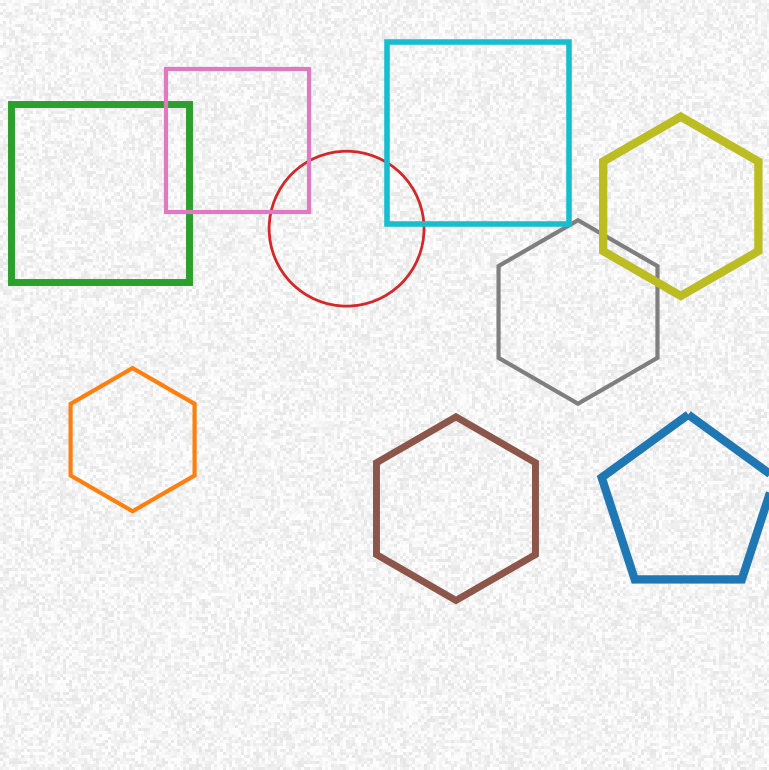[{"shape": "pentagon", "thickness": 3, "radius": 0.59, "center": [0.894, 0.343]}, {"shape": "hexagon", "thickness": 1.5, "radius": 0.46, "center": [0.172, 0.429]}, {"shape": "square", "thickness": 2.5, "radius": 0.58, "center": [0.13, 0.749]}, {"shape": "circle", "thickness": 1, "radius": 0.5, "center": [0.45, 0.703]}, {"shape": "hexagon", "thickness": 2.5, "radius": 0.6, "center": [0.592, 0.339]}, {"shape": "square", "thickness": 1.5, "radius": 0.46, "center": [0.308, 0.818]}, {"shape": "hexagon", "thickness": 1.5, "radius": 0.6, "center": [0.751, 0.595]}, {"shape": "hexagon", "thickness": 3, "radius": 0.58, "center": [0.884, 0.732]}, {"shape": "square", "thickness": 2, "radius": 0.59, "center": [0.621, 0.827]}]